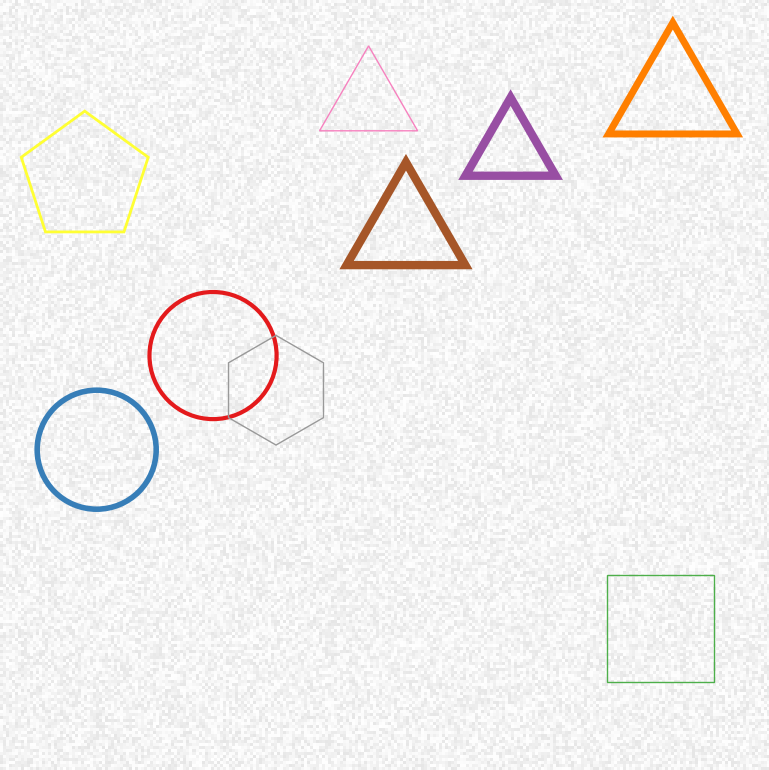[{"shape": "circle", "thickness": 1.5, "radius": 0.41, "center": [0.277, 0.538]}, {"shape": "circle", "thickness": 2, "radius": 0.39, "center": [0.126, 0.416]}, {"shape": "square", "thickness": 0.5, "radius": 0.35, "center": [0.858, 0.184]}, {"shape": "triangle", "thickness": 3, "radius": 0.34, "center": [0.663, 0.806]}, {"shape": "triangle", "thickness": 2.5, "radius": 0.48, "center": [0.874, 0.874]}, {"shape": "pentagon", "thickness": 1, "radius": 0.43, "center": [0.11, 0.769]}, {"shape": "triangle", "thickness": 3, "radius": 0.45, "center": [0.527, 0.7]}, {"shape": "triangle", "thickness": 0.5, "radius": 0.37, "center": [0.479, 0.867]}, {"shape": "hexagon", "thickness": 0.5, "radius": 0.36, "center": [0.358, 0.493]}]